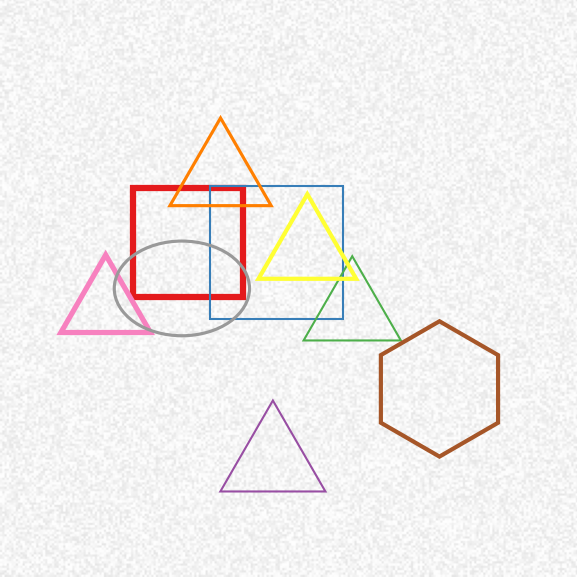[{"shape": "square", "thickness": 3, "radius": 0.47, "center": [0.325, 0.579]}, {"shape": "square", "thickness": 1, "radius": 0.58, "center": [0.478, 0.562]}, {"shape": "triangle", "thickness": 1, "radius": 0.49, "center": [0.61, 0.458]}, {"shape": "triangle", "thickness": 1, "radius": 0.53, "center": [0.473, 0.201]}, {"shape": "triangle", "thickness": 1.5, "radius": 0.51, "center": [0.382, 0.694]}, {"shape": "triangle", "thickness": 2, "radius": 0.49, "center": [0.532, 0.565]}, {"shape": "hexagon", "thickness": 2, "radius": 0.59, "center": [0.761, 0.326]}, {"shape": "triangle", "thickness": 2.5, "radius": 0.45, "center": [0.183, 0.468]}, {"shape": "oval", "thickness": 1.5, "radius": 0.59, "center": [0.315, 0.5]}]